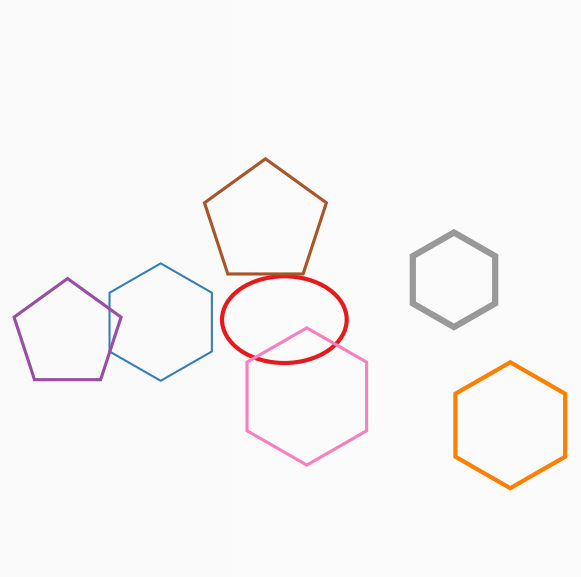[{"shape": "oval", "thickness": 2, "radius": 0.54, "center": [0.489, 0.446]}, {"shape": "hexagon", "thickness": 1, "radius": 0.51, "center": [0.276, 0.441]}, {"shape": "pentagon", "thickness": 1.5, "radius": 0.48, "center": [0.116, 0.42]}, {"shape": "hexagon", "thickness": 2, "radius": 0.55, "center": [0.878, 0.263]}, {"shape": "pentagon", "thickness": 1.5, "radius": 0.55, "center": [0.457, 0.614]}, {"shape": "hexagon", "thickness": 1.5, "radius": 0.59, "center": [0.528, 0.313]}, {"shape": "hexagon", "thickness": 3, "radius": 0.41, "center": [0.781, 0.515]}]